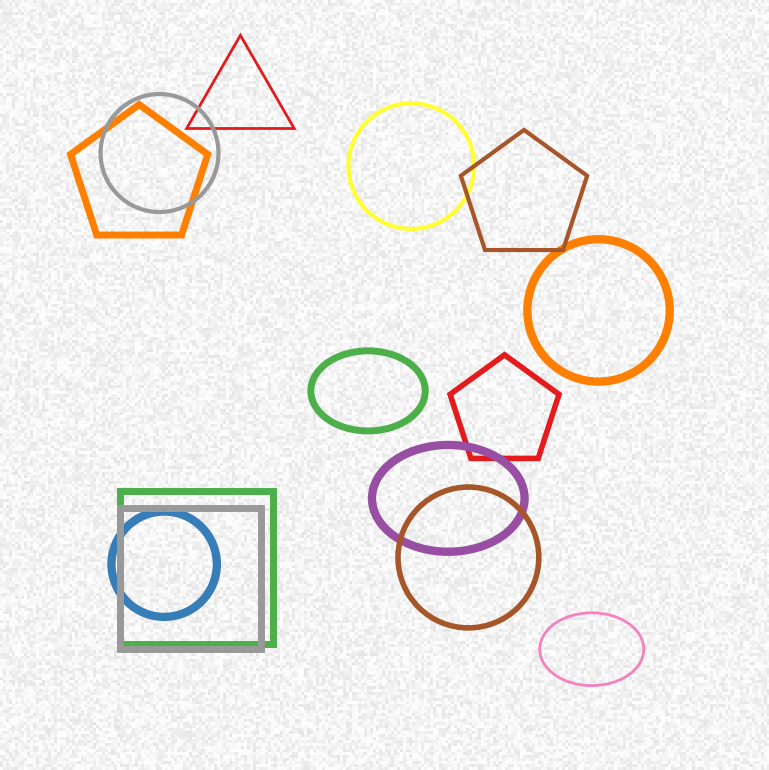[{"shape": "pentagon", "thickness": 2, "radius": 0.37, "center": [0.655, 0.465]}, {"shape": "triangle", "thickness": 1, "radius": 0.4, "center": [0.312, 0.873]}, {"shape": "circle", "thickness": 3, "radius": 0.34, "center": [0.213, 0.267]}, {"shape": "square", "thickness": 2.5, "radius": 0.5, "center": [0.255, 0.263]}, {"shape": "oval", "thickness": 2.5, "radius": 0.37, "center": [0.478, 0.492]}, {"shape": "oval", "thickness": 3, "radius": 0.5, "center": [0.582, 0.353]}, {"shape": "pentagon", "thickness": 2.5, "radius": 0.47, "center": [0.181, 0.771]}, {"shape": "circle", "thickness": 3, "radius": 0.46, "center": [0.777, 0.597]}, {"shape": "circle", "thickness": 1.5, "radius": 0.41, "center": [0.534, 0.784]}, {"shape": "pentagon", "thickness": 1.5, "radius": 0.43, "center": [0.681, 0.745]}, {"shape": "circle", "thickness": 2, "radius": 0.46, "center": [0.608, 0.276]}, {"shape": "oval", "thickness": 1, "radius": 0.34, "center": [0.769, 0.157]}, {"shape": "square", "thickness": 2.5, "radius": 0.46, "center": [0.248, 0.249]}, {"shape": "circle", "thickness": 1.5, "radius": 0.38, "center": [0.207, 0.801]}]